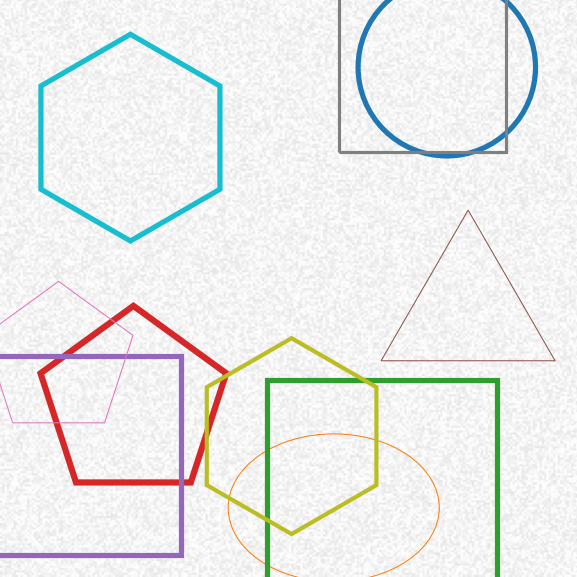[{"shape": "circle", "thickness": 2.5, "radius": 0.77, "center": [0.774, 0.883]}, {"shape": "oval", "thickness": 0.5, "radius": 0.91, "center": [0.578, 0.12]}, {"shape": "square", "thickness": 2.5, "radius": 1.0, "center": [0.662, 0.141]}, {"shape": "pentagon", "thickness": 3, "radius": 0.85, "center": [0.231, 0.3]}, {"shape": "square", "thickness": 2.5, "radius": 0.86, "center": [0.14, 0.21]}, {"shape": "triangle", "thickness": 0.5, "radius": 0.87, "center": [0.811, 0.461]}, {"shape": "pentagon", "thickness": 0.5, "radius": 0.68, "center": [0.101, 0.377]}, {"shape": "square", "thickness": 1.5, "radius": 0.72, "center": [0.732, 0.88]}, {"shape": "hexagon", "thickness": 2, "radius": 0.85, "center": [0.505, 0.244]}, {"shape": "hexagon", "thickness": 2.5, "radius": 0.89, "center": [0.226, 0.761]}]